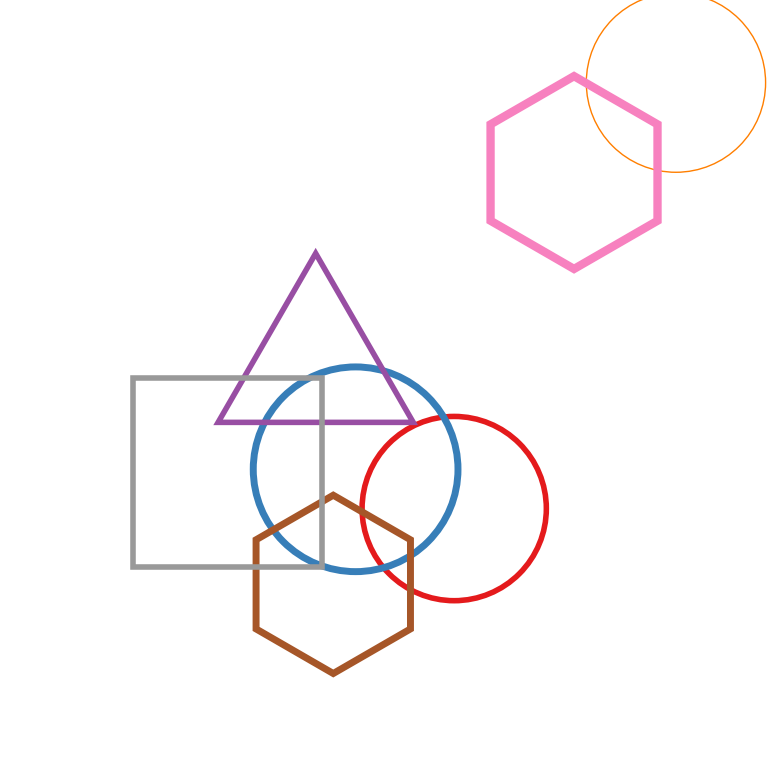[{"shape": "circle", "thickness": 2, "radius": 0.6, "center": [0.59, 0.34]}, {"shape": "circle", "thickness": 2.5, "radius": 0.66, "center": [0.462, 0.391]}, {"shape": "triangle", "thickness": 2, "radius": 0.73, "center": [0.41, 0.525]}, {"shape": "circle", "thickness": 0.5, "radius": 0.58, "center": [0.878, 0.893]}, {"shape": "hexagon", "thickness": 2.5, "radius": 0.58, "center": [0.433, 0.241]}, {"shape": "hexagon", "thickness": 3, "radius": 0.63, "center": [0.746, 0.776]}, {"shape": "square", "thickness": 2, "radius": 0.61, "center": [0.295, 0.387]}]